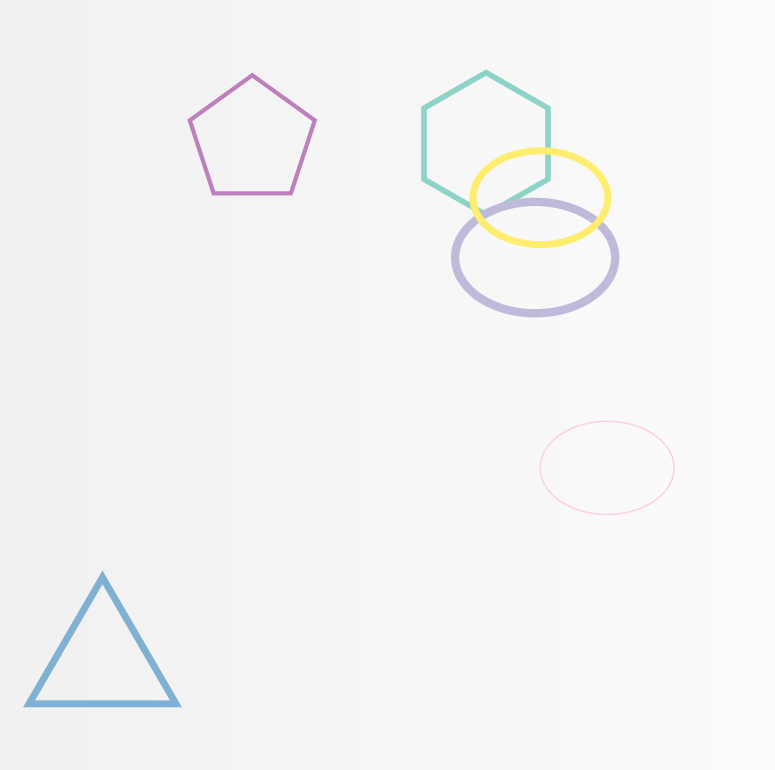[{"shape": "hexagon", "thickness": 2, "radius": 0.46, "center": [0.627, 0.813]}, {"shape": "oval", "thickness": 3, "radius": 0.52, "center": [0.691, 0.665]}, {"shape": "triangle", "thickness": 2.5, "radius": 0.55, "center": [0.132, 0.141]}, {"shape": "oval", "thickness": 0.5, "radius": 0.43, "center": [0.783, 0.392]}, {"shape": "pentagon", "thickness": 1.5, "radius": 0.42, "center": [0.326, 0.818]}, {"shape": "oval", "thickness": 2.5, "radius": 0.44, "center": [0.697, 0.743]}]